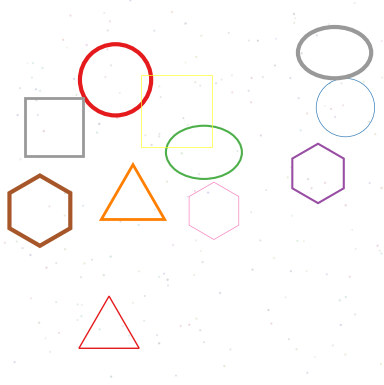[{"shape": "circle", "thickness": 3, "radius": 0.46, "center": [0.3, 0.793]}, {"shape": "triangle", "thickness": 1, "radius": 0.45, "center": [0.283, 0.141]}, {"shape": "circle", "thickness": 0.5, "radius": 0.38, "center": [0.897, 0.721]}, {"shape": "oval", "thickness": 1.5, "radius": 0.49, "center": [0.53, 0.604]}, {"shape": "hexagon", "thickness": 1.5, "radius": 0.39, "center": [0.826, 0.55]}, {"shape": "triangle", "thickness": 2, "radius": 0.47, "center": [0.345, 0.477]}, {"shape": "square", "thickness": 0.5, "radius": 0.46, "center": [0.458, 0.711]}, {"shape": "hexagon", "thickness": 3, "radius": 0.46, "center": [0.104, 0.453]}, {"shape": "hexagon", "thickness": 0.5, "radius": 0.37, "center": [0.556, 0.452]}, {"shape": "square", "thickness": 2, "radius": 0.38, "center": [0.14, 0.671]}, {"shape": "oval", "thickness": 3, "radius": 0.48, "center": [0.869, 0.863]}]